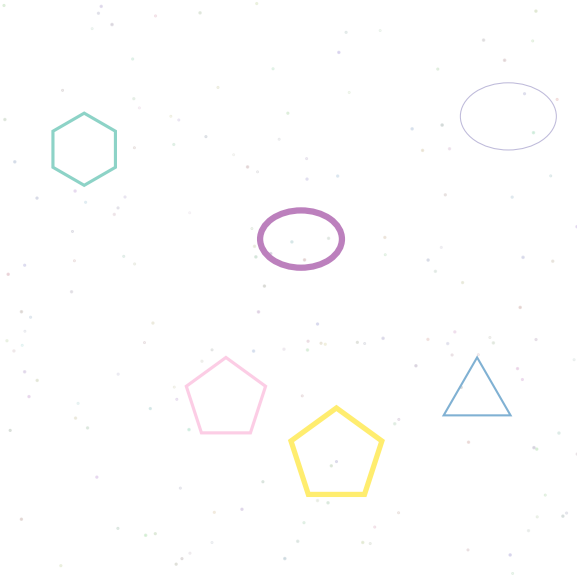[{"shape": "hexagon", "thickness": 1.5, "radius": 0.31, "center": [0.146, 0.741]}, {"shape": "oval", "thickness": 0.5, "radius": 0.42, "center": [0.88, 0.798]}, {"shape": "triangle", "thickness": 1, "radius": 0.33, "center": [0.826, 0.313]}, {"shape": "pentagon", "thickness": 1.5, "radius": 0.36, "center": [0.391, 0.308]}, {"shape": "oval", "thickness": 3, "radius": 0.35, "center": [0.521, 0.585]}, {"shape": "pentagon", "thickness": 2.5, "radius": 0.41, "center": [0.583, 0.21]}]